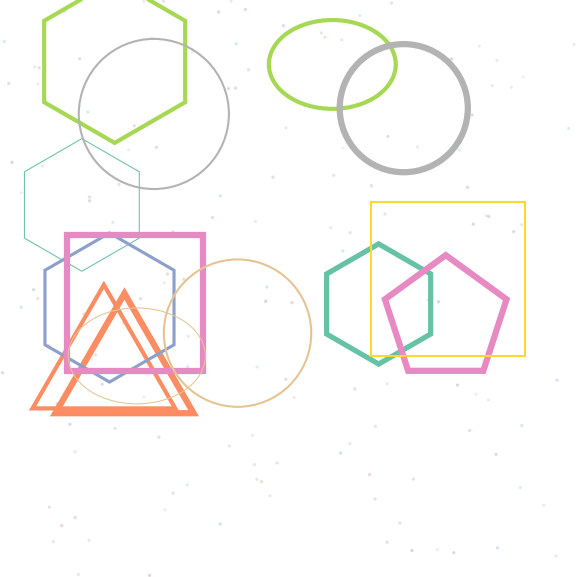[{"shape": "hexagon", "thickness": 2.5, "radius": 0.52, "center": [0.656, 0.473]}, {"shape": "hexagon", "thickness": 0.5, "radius": 0.57, "center": [0.142, 0.644]}, {"shape": "triangle", "thickness": 2, "radius": 0.71, "center": [0.18, 0.363]}, {"shape": "triangle", "thickness": 3, "radius": 0.69, "center": [0.216, 0.353]}, {"shape": "hexagon", "thickness": 1.5, "radius": 0.65, "center": [0.19, 0.467]}, {"shape": "pentagon", "thickness": 3, "radius": 0.55, "center": [0.772, 0.447]}, {"shape": "square", "thickness": 3, "radius": 0.59, "center": [0.234, 0.474]}, {"shape": "oval", "thickness": 2, "radius": 0.55, "center": [0.575, 0.888]}, {"shape": "hexagon", "thickness": 2, "radius": 0.7, "center": [0.199, 0.893]}, {"shape": "square", "thickness": 1, "radius": 0.67, "center": [0.776, 0.516]}, {"shape": "oval", "thickness": 0.5, "radius": 0.59, "center": [0.237, 0.383]}, {"shape": "circle", "thickness": 1, "radius": 0.64, "center": [0.411, 0.422]}, {"shape": "circle", "thickness": 3, "radius": 0.55, "center": [0.699, 0.812]}, {"shape": "circle", "thickness": 1, "radius": 0.65, "center": [0.266, 0.802]}]